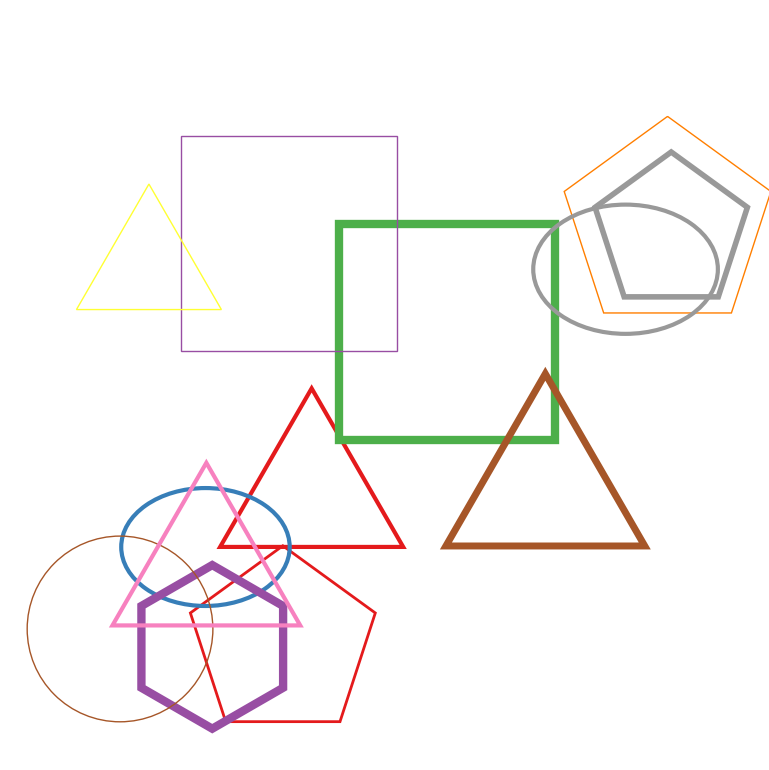[{"shape": "pentagon", "thickness": 1, "radius": 0.63, "center": [0.367, 0.165]}, {"shape": "triangle", "thickness": 1.5, "radius": 0.69, "center": [0.405, 0.358]}, {"shape": "oval", "thickness": 1.5, "radius": 0.55, "center": [0.267, 0.29]}, {"shape": "square", "thickness": 3, "radius": 0.7, "center": [0.581, 0.569]}, {"shape": "square", "thickness": 0.5, "radius": 0.7, "center": [0.375, 0.684]}, {"shape": "hexagon", "thickness": 3, "radius": 0.53, "center": [0.276, 0.16]}, {"shape": "pentagon", "thickness": 0.5, "radius": 0.71, "center": [0.867, 0.708]}, {"shape": "triangle", "thickness": 0.5, "radius": 0.54, "center": [0.193, 0.652]}, {"shape": "triangle", "thickness": 2.5, "radius": 0.75, "center": [0.708, 0.365]}, {"shape": "circle", "thickness": 0.5, "radius": 0.6, "center": [0.156, 0.183]}, {"shape": "triangle", "thickness": 1.5, "radius": 0.7, "center": [0.268, 0.258]}, {"shape": "oval", "thickness": 1.5, "radius": 0.6, "center": [0.812, 0.65]}, {"shape": "pentagon", "thickness": 2, "radius": 0.52, "center": [0.872, 0.699]}]